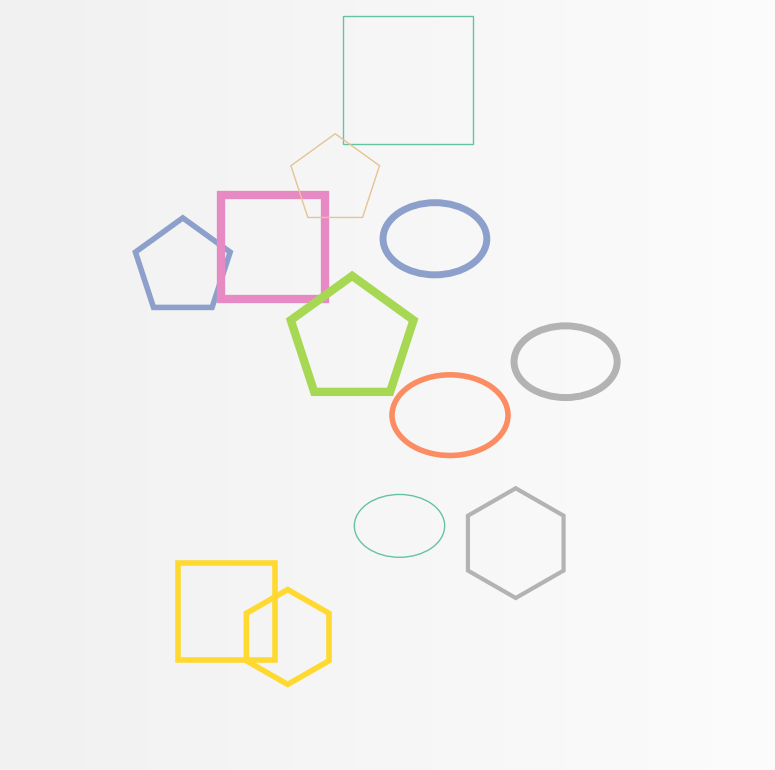[{"shape": "square", "thickness": 0.5, "radius": 0.42, "center": [0.526, 0.896]}, {"shape": "oval", "thickness": 0.5, "radius": 0.29, "center": [0.515, 0.317]}, {"shape": "oval", "thickness": 2, "radius": 0.37, "center": [0.581, 0.461]}, {"shape": "oval", "thickness": 2.5, "radius": 0.33, "center": [0.561, 0.69]}, {"shape": "pentagon", "thickness": 2, "radius": 0.32, "center": [0.236, 0.653]}, {"shape": "square", "thickness": 3, "radius": 0.34, "center": [0.352, 0.679]}, {"shape": "pentagon", "thickness": 3, "radius": 0.42, "center": [0.454, 0.558]}, {"shape": "square", "thickness": 2, "radius": 0.31, "center": [0.292, 0.206]}, {"shape": "hexagon", "thickness": 2, "radius": 0.31, "center": [0.371, 0.173]}, {"shape": "pentagon", "thickness": 0.5, "radius": 0.3, "center": [0.433, 0.766]}, {"shape": "hexagon", "thickness": 1.5, "radius": 0.36, "center": [0.665, 0.295]}, {"shape": "oval", "thickness": 2.5, "radius": 0.33, "center": [0.73, 0.53]}]